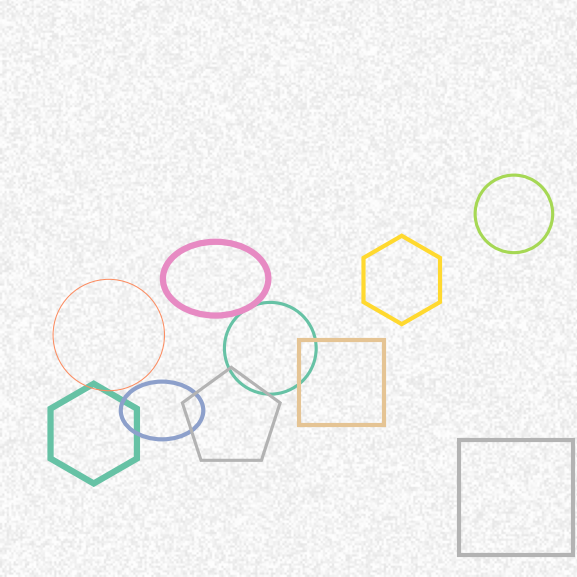[{"shape": "hexagon", "thickness": 3, "radius": 0.43, "center": [0.162, 0.248]}, {"shape": "circle", "thickness": 1.5, "radius": 0.4, "center": [0.468, 0.396]}, {"shape": "circle", "thickness": 0.5, "radius": 0.48, "center": [0.188, 0.419]}, {"shape": "oval", "thickness": 2, "radius": 0.36, "center": [0.281, 0.288]}, {"shape": "oval", "thickness": 3, "radius": 0.46, "center": [0.373, 0.517]}, {"shape": "circle", "thickness": 1.5, "radius": 0.34, "center": [0.89, 0.629]}, {"shape": "hexagon", "thickness": 2, "radius": 0.38, "center": [0.696, 0.514]}, {"shape": "square", "thickness": 2, "radius": 0.37, "center": [0.592, 0.336]}, {"shape": "pentagon", "thickness": 1.5, "radius": 0.45, "center": [0.4, 0.274]}, {"shape": "square", "thickness": 2, "radius": 0.49, "center": [0.894, 0.138]}]